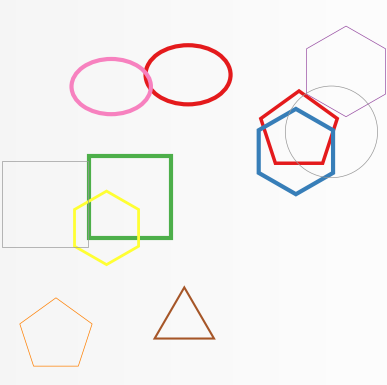[{"shape": "oval", "thickness": 3, "radius": 0.55, "center": [0.485, 0.806]}, {"shape": "pentagon", "thickness": 2.5, "radius": 0.52, "center": [0.772, 0.66]}, {"shape": "hexagon", "thickness": 3, "radius": 0.55, "center": [0.764, 0.606]}, {"shape": "square", "thickness": 3, "radius": 0.53, "center": [0.335, 0.489]}, {"shape": "hexagon", "thickness": 0.5, "radius": 0.59, "center": [0.893, 0.815]}, {"shape": "pentagon", "thickness": 0.5, "radius": 0.49, "center": [0.144, 0.128]}, {"shape": "hexagon", "thickness": 2, "radius": 0.48, "center": [0.275, 0.408]}, {"shape": "triangle", "thickness": 1.5, "radius": 0.44, "center": [0.476, 0.165]}, {"shape": "oval", "thickness": 3, "radius": 0.51, "center": [0.287, 0.775]}, {"shape": "square", "thickness": 0.5, "radius": 0.56, "center": [0.116, 0.471]}, {"shape": "circle", "thickness": 0.5, "radius": 0.6, "center": [0.855, 0.658]}]